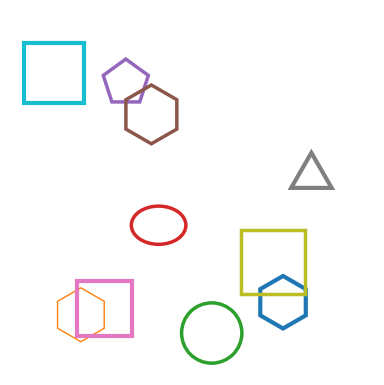[{"shape": "hexagon", "thickness": 3, "radius": 0.34, "center": [0.735, 0.215]}, {"shape": "hexagon", "thickness": 1, "radius": 0.35, "center": [0.21, 0.182]}, {"shape": "circle", "thickness": 2.5, "radius": 0.39, "center": [0.55, 0.135]}, {"shape": "oval", "thickness": 2.5, "radius": 0.35, "center": [0.412, 0.415]}, {"shape": "pentagon", "thickness": 2.5, "radius": 0.31, "center": [0.327, 0.785]}, {"shape": "hexagon", "thickness": 2.5, "radius": 0.38, "center": [0.393, 0.703]}, {"shape": "square", "thickness": 3, "radius": 0.36, "center": [0.271, 0.199]}, {"shape": "triangle", "thickness": 3, "radius": 0.3, "center": [0.809, 0.542]}, {"shape": "square", "thickness": 2.5, "radius": 0.41, "center": [0.709, 0.32]}, {"shape": "square", "thickness": 3, "radius": 0.39, "center": [0.141, 0.811]}]